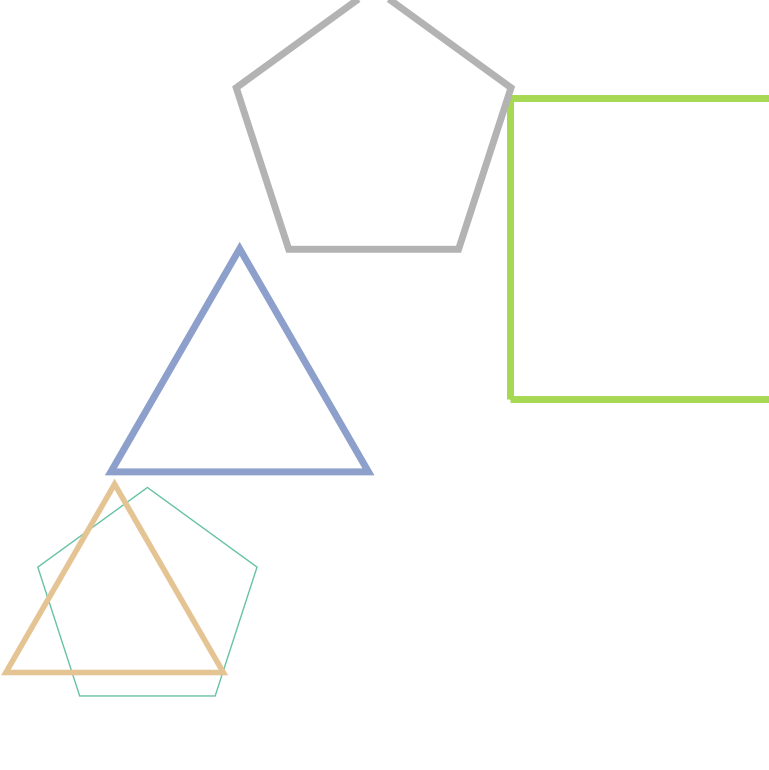[{"shape": "pentagon", "thickness": 0.5, "radius": 0.75, "center": [0.191, 0.217]}, {"shape": "triangle", "thickness": 2.5, "radius": 0.97, "center": [0.311, 0.484]}, {"shape": "square", "thickness": 2.5, "radius": 0.98, "center": [0.858, 0.678]}, {"shape": "triangle", "thickness": 2, "radius": 0.82, "center": [0.149, 0.208]}, {"shape": "pentagon", "thickness": 2.5, "radius": 0.94, "center": [0.485, 0.828]}]